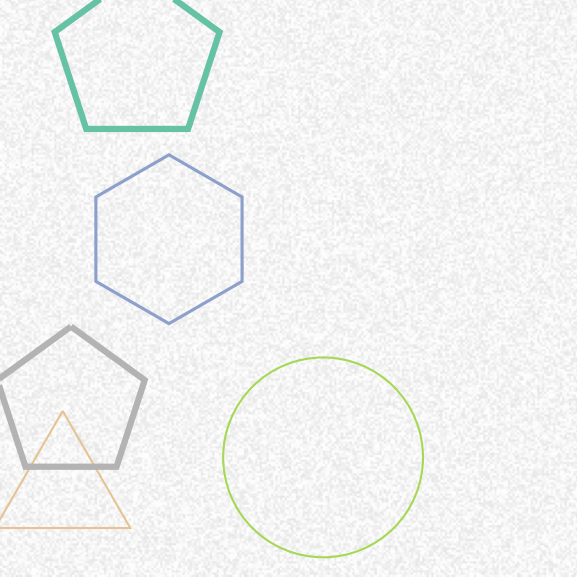[{"shape": "pentagon", "thickness": 3, "radius": 0.75, "center": [0.237, 0.897]}, {"shape": "hexagon", "thickness": 1.5, "radius": 0.73, "center": [0.293, 0.585]}, {"shape": "circle", "thickness": 1, "radius": 0.87, "center": [0.559, 0.207]}, {"shape": "triangle", "thickness": 1, "radius": 0.68, "center": [0.109, 0.152]}, {"shape": "pentagon", "thickness": 3, "radius": 0.67, "center": [0.123, 0.3]}]